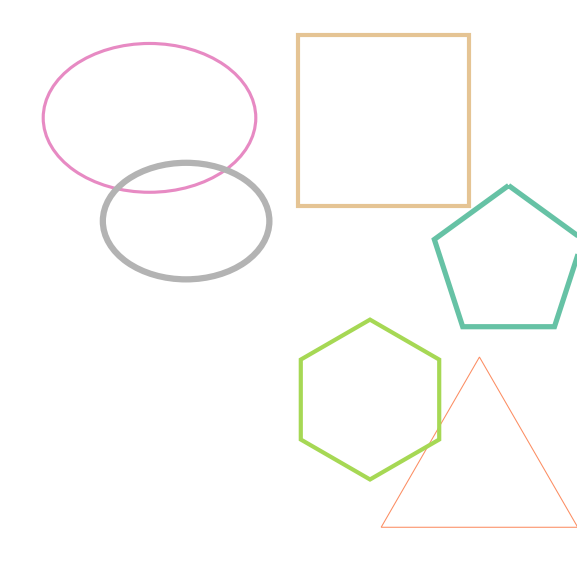[{"shape": "pentagon", "thickness": 2.5, "radius": 0.68, "center": [0.881, 0.543]}, {"shape": "triangle", "thickness": 0.5, "radius": 0.98, "center": [0.83, 0.184]}, {"shape": "oval", "thickness": 1.5, "radius": 0.92, "center": [0.259, 0.795]}, {"shape": "hexagon", "thickness": 2, "radius": 0.69, "center": [0.641, 0.307]}, {"shape": "square", "thickness": 2, "radius": 0.74, "center": [0.664, 0.791]}, {"shape": "oval", "thickness": 3, "radius": 0.72, "center": [0.322, 0.616]}]